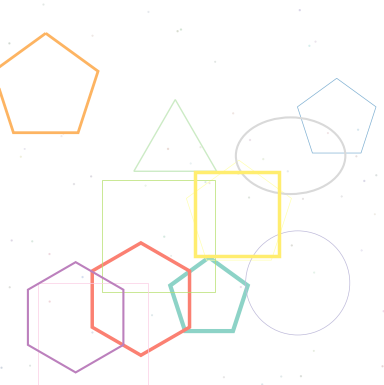[{"shape": "pentagon", "thickness": 3, "radius": 0.53, "center": [0.543, 0.226]}, {"shape": "pentagon", "thickness": 0.5, "radius": 0.72, "center": [0.621, 0.44]}, {"shape": "circle", "thickness": 0.5, "radius": 0.68, "center": [0.773, 0.265]}, {"shape": "hexagon", "thickness": 2.5, "radius": 0.73, "center": [0.366, 0.223]}, {"shape": "pentagon", "thickness": 0.5, "radius": 0.54, "center": [0.875, 0.689]}, {"shape": "pentagon", "thickness": 2, "radius": 0.71, "center": [0.119, 0.771]}, {"shape": "square", "thickness": 0.5, "radius": 0.73, "center": [0.413, 0.387]}, {"shape": "square", "thickness": 0.5, "radius": 0.71, "center": [0.242, 0.124]}, {"shape": "oval", "thickness": 1.5, "radius": 0.71, "center": [0.755, 0.596]}, {"shape": "hexagon", "thickness": 1.5, "radius": 0.72, "center": [0.196, 0.176]}, {"shape": "triangle", "thickness": 1, "radius": 0.62, "center": [0.455, 0.617]}, {"shape": "square", "thickness": 2.5, "radius": 0.55, "center": [0.615, 0.445]}]